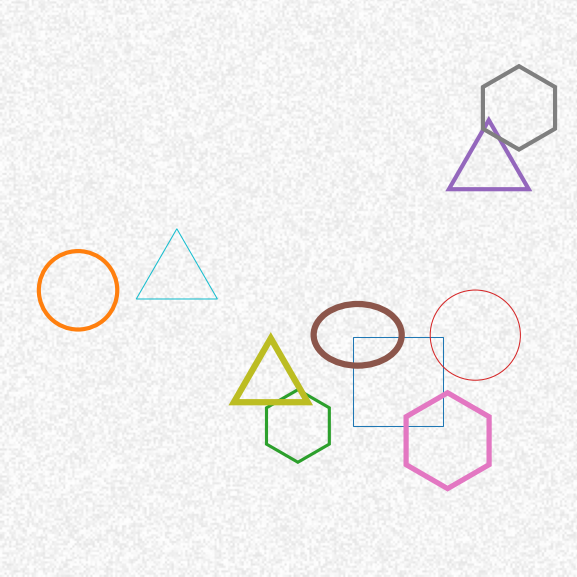[{"shape": "square", "thickness": 0.5, "radius": 0.39, "center": [0.689, 0.338]}, {"shape": "circle", "thickness": 2, "radius": 0.34, "center": [0.135, 0.496]}, {"shape": "hexagon", "thickness": 1.5, "radius": 0.31, "center": [0.516, 0.262]}, {"shape": "circle", "thickness": 0.5, "radius": 0.39, "center": [0.823, 0.419]}, {"shape": "triangle", "thickness": 2, "radius": 0.4, "center": [0.846, 0.711]}, {"shape": "oval", "thickness": 3, "radius": 0.38, "center": [0.619, 0.419]}, {"shape": "hexagon", "thickness": 2.5, "radius": 0.41, "center": [0.775, 0.236]}, {"shape": "hexagon", "thickness": 2, "radius": 0.36, "center": [0.899, 0.812]}, {"shape": "triangle", "thickness": 3, "radius": 0.37, "center": [0.469, 0.34]}, {"shape": "triangle", "thickness": 0.5, "radius": 0.41, "center": [0.306, 0.522]}]